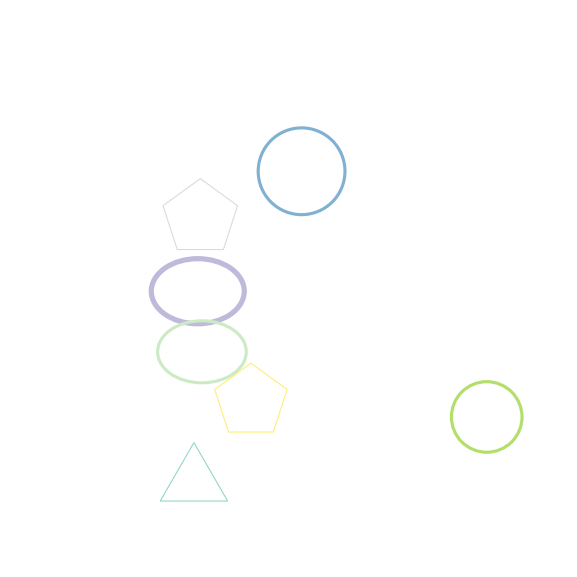[{"shape": "triangle", "thickness": 0.5, "radius": 0.34, "center": [0.336, 0.165]}, {"shape": "oval", "thickness": 2.5, "radius": 0.4, "center": [0.342, 0.495]}, {"shape": "circle", "thickness": 1.5, "radius": 0.38, "center": [0.522, 0.703]}, {"shape": "circle", "thickness": 1.5, "radius": 0.31, "center": [0.843, 0.277]}, {"shape": "pentagon", "thickness": 0.5, "radius": 0.34, "center": [0.347, 0.622]}, {"shape": "oval", "thickness": 1.5, "radius": 0.38, "center": [0.35, 0.39]}, {"shape": "pentagon", "thickness": 0.5, "radius": 0.33, "center": [0.434, 0.304]}]